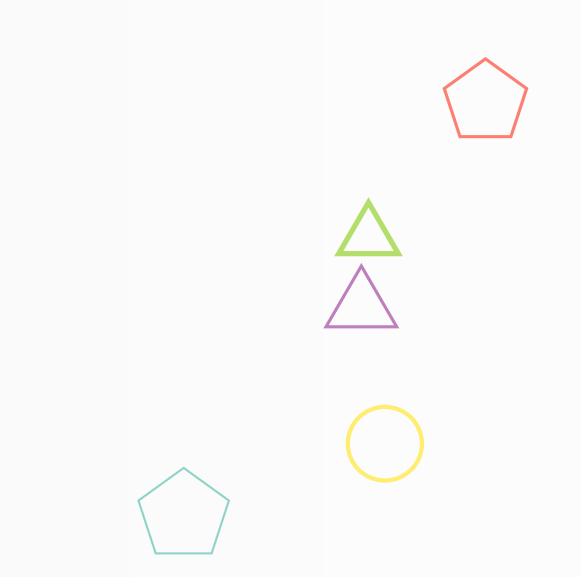[{"shape": "pentagon", "thickness": 1, "radius": 0.41, "center": [0.316, 0.107]}, {"shape": "pentagon", "thickness": 1.5, "radius": 0.37, "center": [0.835, 0.823]}, {"shape": "triangle", "thickness": 2.5, "radius": 0.3, "center": [0.634, 0.59]}, {"shape": "triangle", "thickness": 1.5, "radius": 0.35, "center": [0.622, 0.468]}, {"shape": "circle", "thickness": 2, "radius": 0.32, "center": [0.662, 0.231]}]